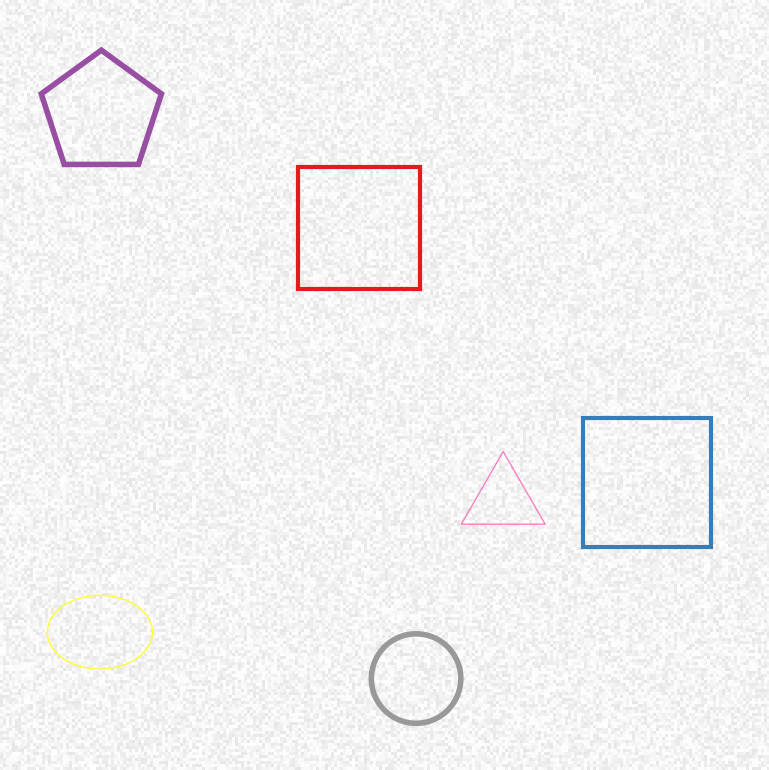[{"shape": "square", "thickness": 1.5, "radius": 0.4, "center": [0.466, 0.704]}, {"shape": "square", "thickness": 1.5, "radius": 0.42, "center": [0.841, 0.373]}, {"shape": "pentagon", "thickness": 2, "radius": 0.41, "center": [0.132, 0.853]}, {"shape": "oval", "thickness": 0.5, "radius": 0.34, "center": [0.13, 0.179]}, {"shape": "triangle", "thickness": 0.5, "radius": 0.31, "center": [0.654, 0.351]}, {"shape": "circle", "thickness": 2, "radius": 0.29, "center": [0.54, 0.119]}]